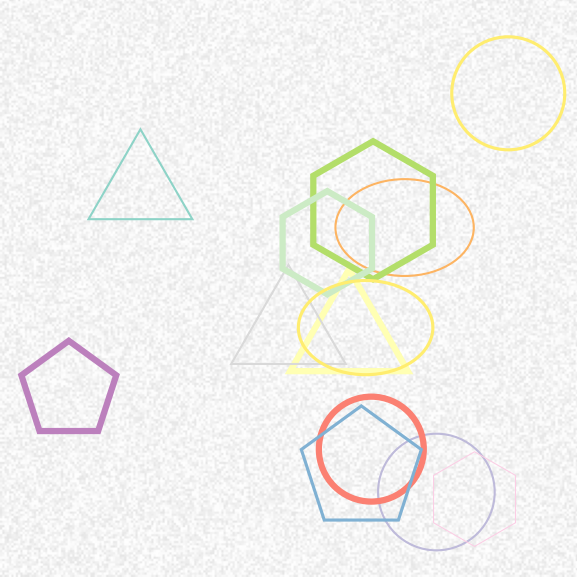[{"shape": "triangle", "thickness": 1, "radius": 0.52, "center": [0.243, 0.671]}, {"shape": "triangle", "thickness": 3, "radius": 0.59, "center": [0.604, 0.415]}, {"shape": "circle", "thickness": 1, "radius": 0.5, "center": [0.756, 0.147]}, {"shape": "circle", "thickness": 3, "radius": 0.45, "center": [0.643, 0.221]}, {"shape": "pentagon", "thickness": 1.5, "radius": 0.55, "center": [0.626, 0.187]}, {"shape": "oval", "thickness": 1, "radius": 0.6, "center": [0.701, 0.605]}, {"shape": "hexagon", "thickness": 3, "radius": 0.6, "center": [0.646, 0.635]}, {"shape": "hexagon", "thickness": 0.5, "radius": 0.41, "center": [0.822, 0.135]}, {"shape": "triangle", "thickness": 1, "radius": 0.57, "center": [0.499, 0.426]}, {"shape": "pentagon", "thickness": 3, "radius": 0.43, "center": [0.119, 0.323]}, {"shape": "hexagon", "thickness": 3, "radius": 0.45, "center": [0.567, 0.579]}, {"shape": "circle", "thickness": 1.5, "radius": 0.49, "center": [0.88, 0.838]}, {"shape": "oval", "thickness": 1.5, "radius": 0.58, "center": [0.633, 0.432]}]